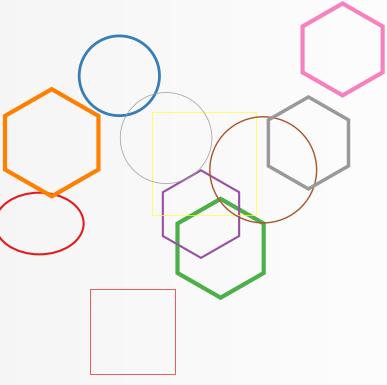[{"shape": "square", "thickness": 0.5, "radius": 0.55, "center": [0.342, 0.138]}, {"shape": "oval", "thickness": 1.5, "radius": 0.57, "center": [0.101, 0.419]}, {"shape": "circle", "thickness": 2, "radius": 0.52, "center": [0.308, 0.803]}, {"shape": "hexagon", "thickness": 3, "radius": 0.64, "center": [0.569, 0.355]}, {"shape": "hexagon", "thickness": 1.5, "radius": 0.57, "center": [0.519, 0.444]}, {"shape": "hexagon", "thickness": 3, "radius": 0.7, "center": [0.134, 0.629]}, {"shape": "square", "thickness": 0.5, "radius": 0.67, "center": [0.526, 0.575]}, {"shape": "circle", "thickness": 1, "radius": 0.69, "center": [0.679, 0.559]}, {"shape": "hexagon", "thickness": 3, "radius": 0.6, "center": [0.884, 0.872]}, {"shape": "circle", "thickness": 0.5, "radius": 0.59, "center": [0.429, 0.641]}, {"shape": "hexagon", "thickness": 2.5, "radius": 0.6, "center": [0.796, 0.629]}]